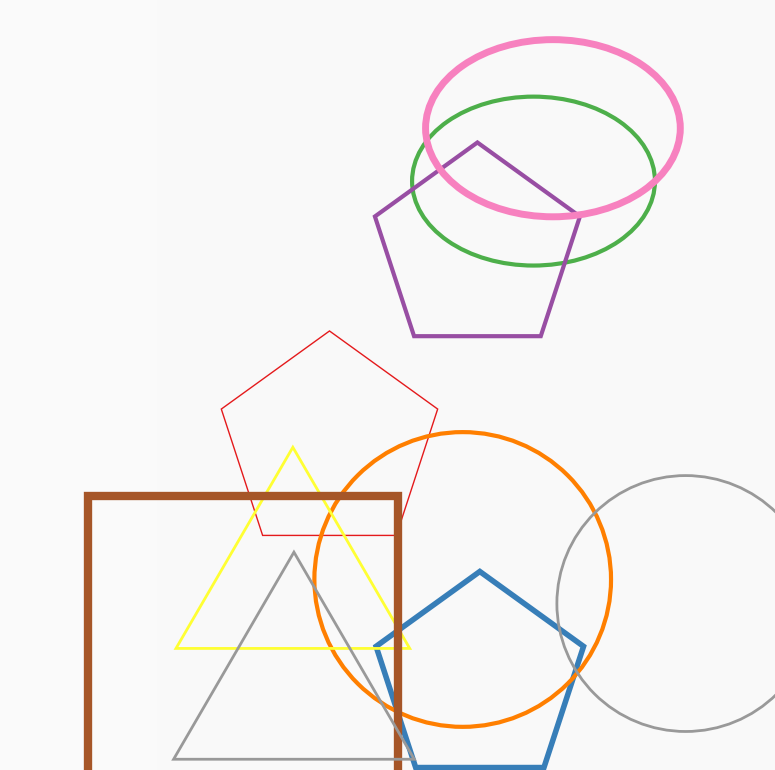[{"shape": "pentagon", "thickness": 0.5, "radius": 0.73, "center": [0.425, 0.423]}, {"shape": "pentagon", "thickness": 2, "radius": 0.7, "center": [0.619, 0.117]}, {"shape": "oval", "thickness": 1.5, "radius": 0.78, "center": [0.688, 0.765]}, {"shape": "pentagon", "thickness": 1.5, "radius": 0.7, "center": [0.616, 0.676]}, {"shape": "circle", "thickness": 1.5, "radius": 0.96, "center": [0.597, 0.247]}, {"shape": "triangle", "thickness": 1, "radius": 0.87, "center": [0.378, 0.245]}, {"shape": "square", "thickness": 3, "radius": 1.0, "center": [0.314, 0.157]}, {"shape": "oval", "thickness": 2.5, "radius": 0.82, "center": [0.713, 0.833]}, {"shape": "circle", "thickness": 1, "radius": 0.83, "center": [0.885, 0.216]}, {"shape": "triangle", "thickness": 1, "radius": 0.9, "center": [0.379, 0.104]}]